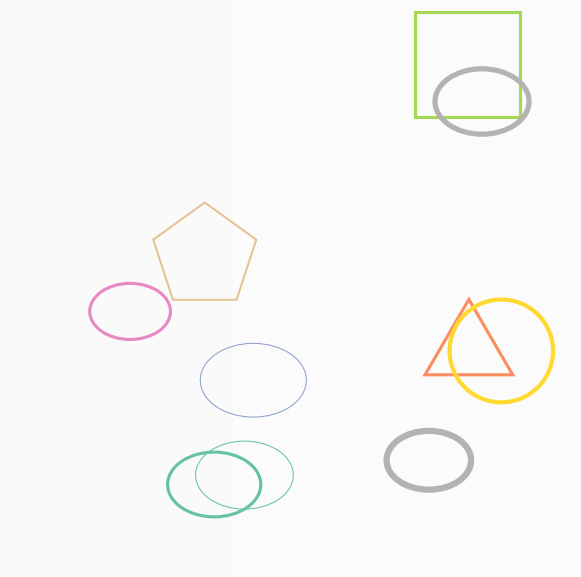[{"shape": "oval", "thickness": 0.5, "radius": 0.42, "center": [0.421, 0.176]}, {"shape": "oval", "thickness": 1.5, "radius": 0.4, "center": [0.369, 0.16]}, {"shape": "triangle", "thickness": 1.5, "radius": 0.44, "center": [0.807, 0.394]}, {"shape": "oval", "thickness": 0.5, "radius": 0.46, "center": [0.436, 0.341]}, {"shape": "oval", "thickness": 1.5, "radius": 0.35, "center": [0.224, 0.46]}, {"shape": "square", "thickness": 1.5, "radius": 0.45, "center": [0.804, 0.888]}, {"shape": "circle", "thickness": 2, "radius": 0.45, "center": [0.862, 0.391]}, {"shape": "pentagon", "thickness": 1, "radius": 0.47, "center": [0.352, 0.555]}, {"shape": "oval", "thickness": 2.5, "radius": 0.4, "center": [0.829, 0.823]}, {"shape": "oval", "thickness": 3, "radius": 0.36, "center": [0.738, 0.202]}]